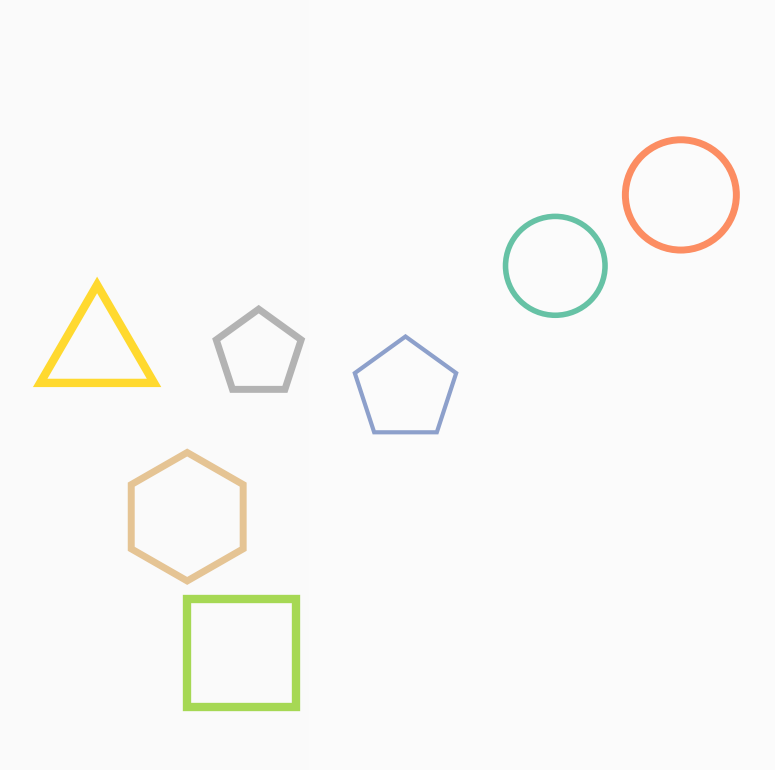[{"shape": "circle", "thickness": 2, "radius": 0.32, "center": [0.716, 0.655]}, {"shape": "circle", "thickness": 2.5, "radius": 0.36, "center": [0.879, 0.747]}, {"shape": "pentagon", "thickness": 1.5, "radius": 0.34, "center": [0.523, 0.494]}, {"shape": "square", "thickness": 3, "radius": 0.35, "center": [0.311, 0.152]}, {"shape": "triangle", "thickness": 3, "radius": 0.42, "center": [0.125, 0.545]}, {"shape": "hexagon", "thickness": 2.5, "radius": 0.42, "center": [0.242, 0.329]}, {"shape": "pentagon", "thickness": 2.5, "radius": 0.29, "center": [0.334, 0.541]}]